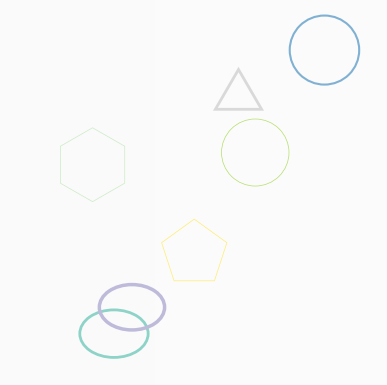[{"shape": "oval", "thickness": 2, "radius": 0.44, "center": [0.294, 0.133]}, {"shape": "oval", "thickness": 2.5, "radius": 0.42, "center": [0.341, 0.202]}, {"shape": "circle", "thickness": 1.5, "radius": 0.45, "center": [0.837, 0.87]}, {"shape": "circle", "thickness": 0.5, "radius": 0.44, "center": [0.659, 0.604]}, {"shape": "triangle", "thickness": 2, "radius": 0.34, "center": [0.615, 0.751]}, {"shape": "hexagon", "thickness": 0.5, "radius": 0.48, "center": [0.239, 0.572]}, {"shape": "pentagon", "thickness": 0.5, "radius": 0.44, "center": [0.501, 0.342]}]